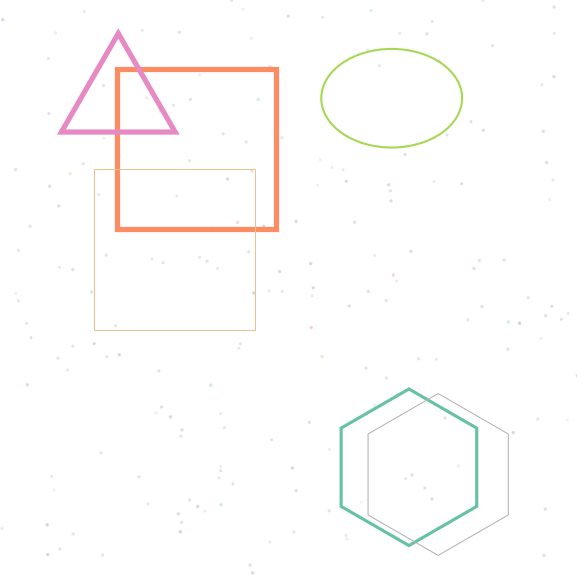[{"shape": "hexagon", "thickness": 1.5, "radius": 0.68, "center": [0.708, 0.19]}, {"shape": "square", "thickness": 2.5, "radius": 0.69, "center": [0.34, 0.741]}, {"shape": "triangle", "thickness": 2.5, "radius": 0.57, "center": [0.205, 0.827]}, {"shape": "oval", "thickness": 1, "radius": 0.61, "center": [0.678, 0.829]}, {"shape": "square", "thickness": 0.5, "radius": 0.7, "center": [0.302, 0.567]}, {"shape": "hexagon", "thickness": 0.5, "radius": 0.7, "center": [0.759, 0.178]}]